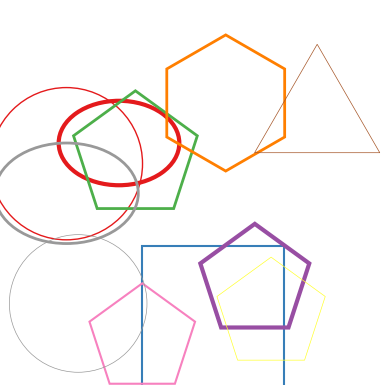[{"shape": "circle", "thickness": 1, "radius": 0.99, "center": [0.172, 0.575]}, {"shape": "oval", "thickness": 3, "radius": 0.78, "center": [0.309, 0.629]}, {"shape": "square", "thickness": 1.5, "radius": 0.93, "center": [0.553, 0.175]}, {"shape": "pentagon", "thickness": 2, "radius": 0.85, "center": [0.352, 0.595]}, {"shape": "pentagon", "thickness": 3, "radius": 0.74, "center": [0.662, 0.27]}, {"shape": "hexagon", "thickness": 2, "radius": 0.88, "center": [0.586, 0.733]}, {"shape": "pentagon", "thickness": 0.5, "radius": 0.74, "center": [0.704, 0.184]}, {"shape": "triangle", "thickness": 0.5, "radius": 0.94, "center": [0.824, 0.697]}, {"shape": "pentagon", "thickness": 1.5, "radius": 0.72, "center": [0.37, 0.12]}, {"shape": "oval", "thickness": 2, "radius": 0.93, "center": [0.173, 0.498]}, {"shape": "circle", "thickness": 0.5, "radius": 0.89, "center": [0.203, 0.212]}]